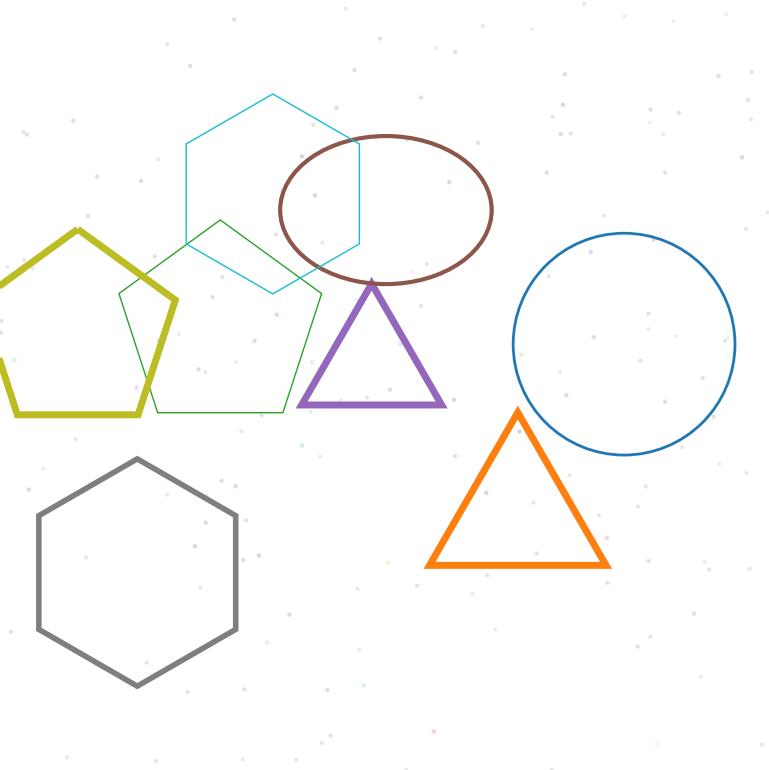[{"shape": "circle", "thickness": 1, "radius": 0.72, "center": [0.81, 0.553]}, {"shape": "triangle", "thickness": 2.5, "radius": 0.66, "center": [0.672, 0.332]}, {"shape": "pentagon", "thickness": 0.5, "radius": 0.69, "center": [0.286, 0.576]}, {"shape": "triangle", "thickness": 2.5, "radius": 0.52, "center": [0.483, 0.527]}, {"shape": "oval", "thickness": 1.5, "radius": 0.69, "center": [0.501, 0.727]}, {"shape": "hexagon", "thickness": 2, "radius": 0.74, "center": [0.178, 0.256]}, {"shape": "pentagon", "thickness": 2.5, "radius": 0.67, "center": [0.101, 0.569]}, {"shape": "hexagon", "thickness": 0.5, "radius": 0.65, "center": [0.354, 0.748]}]